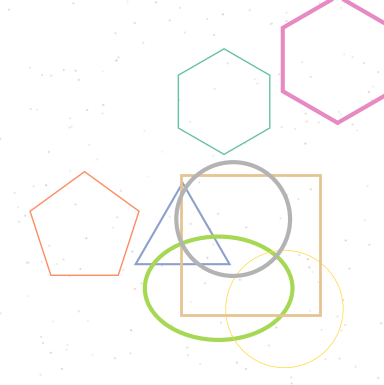[{"shape": "hexagon", "thickness": 1, "radius": 0.69, "center": [0.582, 0.736]}, {"shape": "pentagon", "thickness": 1, "radius": 0.74, "center": [0.22, 0.405]}, {"shape": "triangle", "thickness": 1.5, "radius": 0.7, "center": [0.474, 0.384]}, {"shape": "hexagon", "thickness": 3, "radius": 0.82, "center": [0.877, 0.845]}, {"shape": "oval", "thickness": 3, "radius": 0.96, "center": [0.568, 0.251]}, {"shape": "circle", "thickness": 0.5, "radius": 0.76, "center": [0.739, 0.197]}, {"shape": "square", "thickness": 2, "radius": 0.9, "center": [0.65, 0.364]}, {"shape": "circle", "thickness": 3, "radius": 0.74, "center": [0.606, 0.431]}]